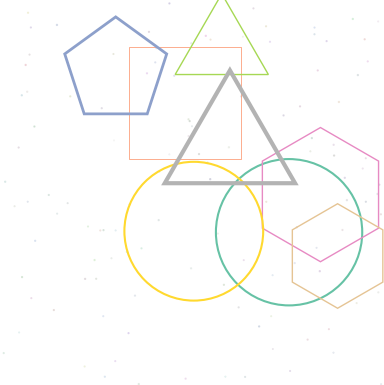[{"shape": "circle", "thickness": 1.5, "radius": 0.95, "center": [0.751, 0.397]}, {"shape": "square", "thickness": 0.5, "radius": 0.73, "center": [0.481, 0.732]}, {"shape": "pentagon", "thickness": 2, "radius": 0.7, "center": [0.301, 0.817]}, {"shape": "hexagon", "thickness": 1, "radius": 0.87, "center": [0.832, 0.494]}, {"shape": "triangle", "thickness": 1, "radius": 0.7, "center": [0.576, 0.876]}, {"shape": "circle", "thickness": 1.5, "radius": 0.9, "center": [0.503, 0.399]}, {"shape": "hexagon", "thickness": 1, "radius": 0.68, "center": [0.877, 0.335]}, {"shape": "triangle", "thickness": 3, "radius": 0.98, "center": [0.597, 0.622]}]